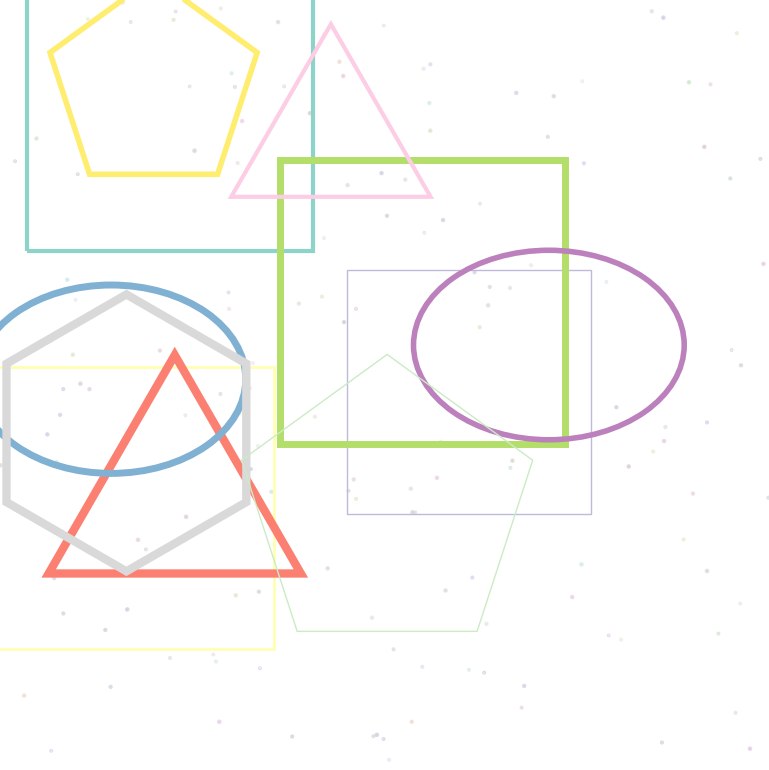[{"shape": "square", "thickness": 1.5, "radius": 0.93, "center": [0.221, 0.859]}, {"shape": "square", "thickness": 1, "radius": 0.92, "center": [0.173, 0.341]}, {"shape": "square", "thickness": 0.5, "radius": 0.79, "center": [0.609, 0.491]}, {"shape": "triangle", "thickness": 3, "radius": 0.95, "center": [0.227, 0.35]}, {"shape": "oval", "thickness": 2.5, "radius": 0.87, "center": [0.144, 0.508]}, {"shape": "square", "thickness": 2.5, "radius": 0.92, "center": [0.549, 0.608]}, {"shape": "triangle", "thickness": 1.5, "radius": 0.75, "center": [0.43, 0.819]}, {"shape": "hexagon", "thickness": 3, "radius": 0.9, "center": [0.164, 0.438]}, {"shape": "oval", "thickness": 2, "radius": 0.88, "center": [0.713, 0.552]}, {"shape": "pentagon", "thickness": 0.5, "radius": 0.99, "center": [0.503, 0.341]}, {"shape": "pentagon", "thickness": 2, "radius": 0.71, "center": [0.199, 0.888]}]